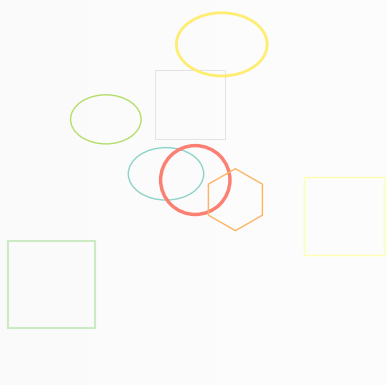[{"shape": "oval", "thickness": 1, "radius": 0.49, "center": [0.428, 0.548]}, {"shape": "square", "thickness": 1, "radius": 0.51, "center": [0.888, 0.439]}, {"shape": "circle", "thickness": 2.5, "radius": 0.45, "center": [0.504, 0.532]}, {"shape": "hexagon", "thickness": 1, "radius": 0.4, "center": [0.607, 0.481]}, {"shape": "oval", "thickness": 1, "radius": 0.46, "center": [0.273, 0.69]}, {"shape": "square", "thickness": 0.5, "radius": 0.45, "center": [0.49, 0.729]}, {"shape": "square", "thickness": 1.5, "radius": 0.56, "center": [0.133, 0.262]}, {"shape": "oval", "thickness": 2, "radius": 0.59, "center": [0.572, 0.885]}]